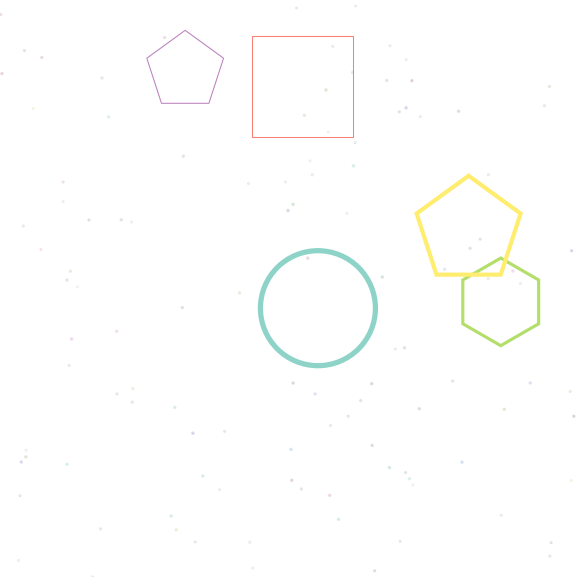[{"shape": "circle", "thickness": 2.5, "radius": 0.5, "center": [0.551, 0.465]}, {"shape": "square", "thickness": 0.5, "radius": 0.44, "center": [0.524, 0.849]}, {"shape": "hexagon", "thickness": 1.5, "radius": 0.38, "center": [0.867, 0.476]}, {"shape": "pentagon", "thickness": 0.5, "radius": 0.35, "center": [0.321, 0.877]}, {"shape": "pentagon", "thickness": 2, "radius": 0.47, "center": [0.811, 0.6]}]